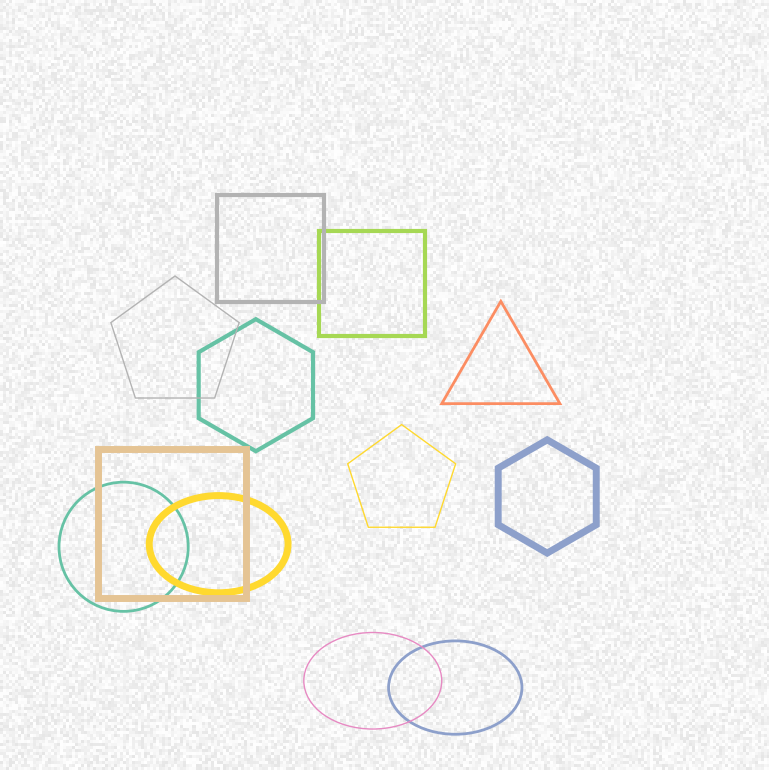[{"shape": "circle", "thickness": 1, "radius": 0.42, "center": [0.161, 0.29]}, {"shape": "hexagon", "thickness": 1.5, "radius": 0.43, "center": [0.332, 0.5]}, {"shape": "triangle", "thickness": 1, "radius": 0.44, "center": [0.65, 0.52]}, {"shape": "oval", "thickness": 1, "radius": 0.43, "center": [0.591, 0.107]}, {"shape": "hexagon", "thickness": 2.5, "radius": 0.37, "center": [0.711, 0.355]}, {"shape": "oval", "thickness": 0.5, "radius": 0.45, "center": [0.484, 0.116]}, {"shape": "square", "thickness": 1.5, "radius": 0.34, "center": [0.483, 0.632]}, {"shape": "pentagon", "thickness": 0.5, "radius": 0.37, "center": [0.522, 0.375]}, {"shape": "oval", "thickness": 2.5, "radius": 0.45, "center": [0.284, 0.293]}, {"shape": "square", "thickness": 2.5, "radius": 0.48, "center": [0.224, 0.32]}, {"shape": "square", "thickness": 1.5, "radius": 0.35, "center": [0.351, 0.677]}, {"shape": "pentagon", "thickness": 0.5, "radius": 0.44, "center": [0.227, 0.554]}]